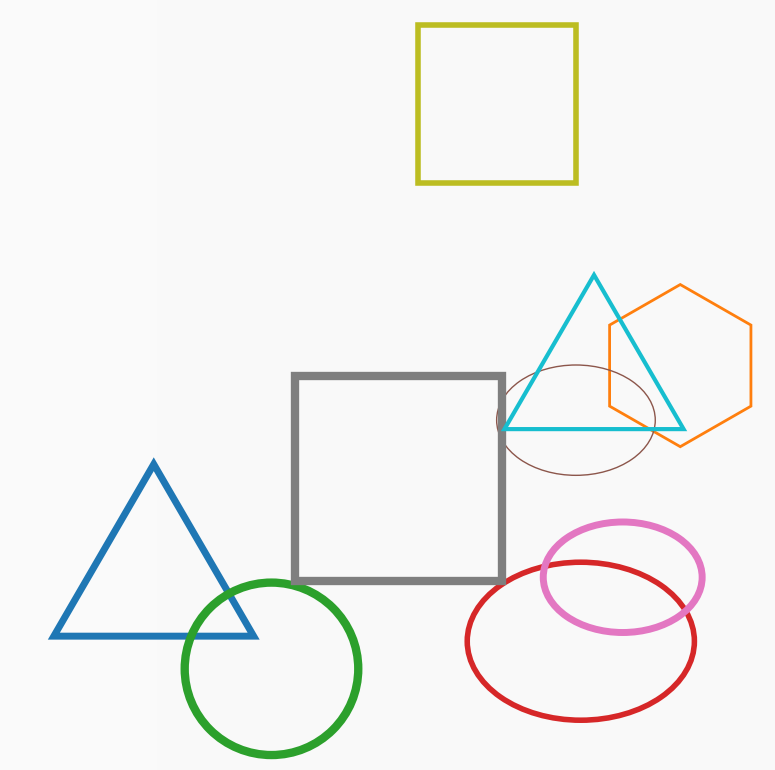[{"shape": "triangle", "thickness": 2.5, "radius": 0.74, "center": [0.198, 0.248]}, {"shape": "hexagon", "thickness": 1, "radius": 0.53, "center": [0.878, 0.525]}, {"shape": "circle", "thickness": 3, "radius": 0.56, "center": [0.35, 0.131]}, {"shape": "oval", "thickness": 2, "radius": 0.73, "center": [0.749, 0.167]}, {"shape": "oval", "thickness": 0.5, "radius": 0.51, "center": [0.743, 0.454]}, {"shape": "oval", "thickness": 2.5, "radius": 0.51, "center": [0.803, 0.25]}, {"shape": "square", "thickness": 3, "radius": 0.67, "center": [0.515, 0.378]}, {"shape": "square", "thickness": 2, "radius": 0.51, "center": [0.642, 0.865]}, {"shape": "triangle", "thickness": 1.5, "radius": 0.67, "center": [0.766, 0.509]}]